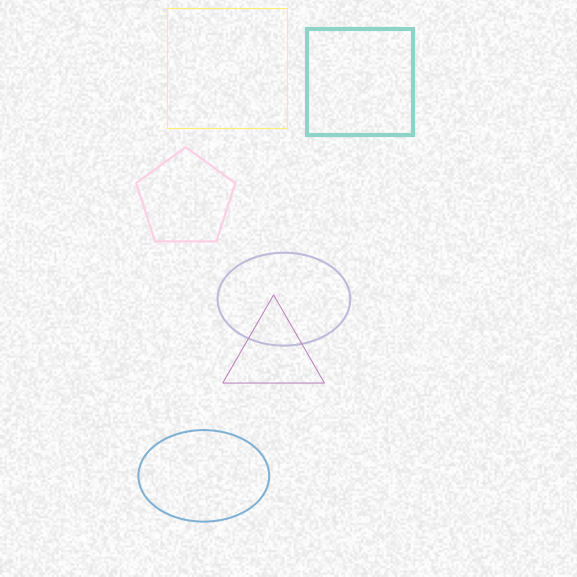[{"shape": "square", "thickness": 2, "radius": 0.46, "center": [0.623, 0.857]}, {"shape": "oval", "thickness": 1, "radius": 0.57, "center": [0.492, 0.481]}, {"shape": "oval", "thickness": 1, "radius": 0.57, "center": [0.353, 0.175]}, {"shape": "pentagon", "thickness": 1, "radius": 0.45, "center": [0.322, 0.654]}, {"shape": "triangle", "thickness": 0.5, "radius": 0.51, "center": [0.474, 0.387]}, {"shape": "square", "thickness": 0.5, "radius": 0.52, "center": [0.393, 0.881]}]